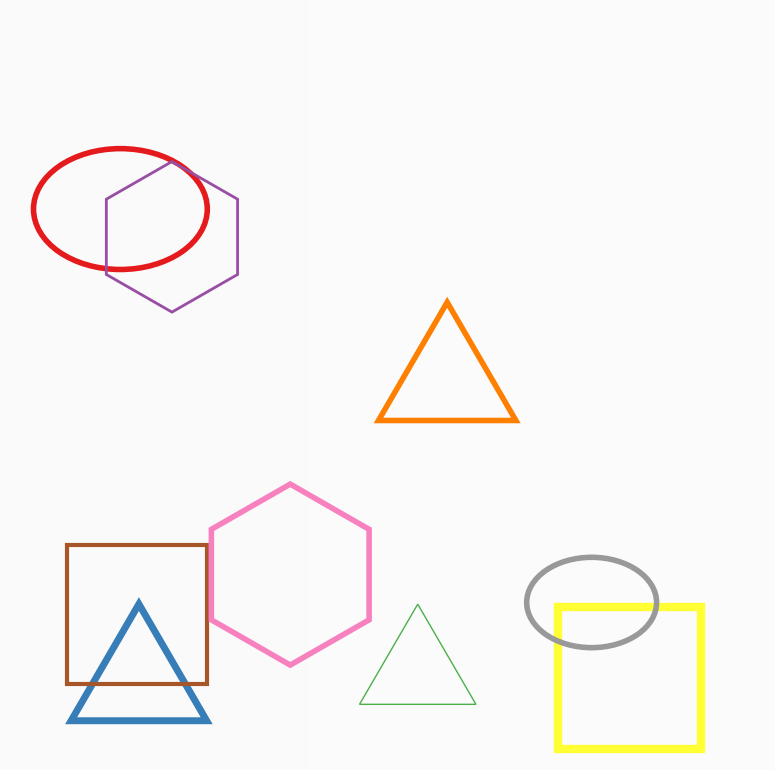[{"shape": "oval", "thickness": 2, "radius": 0.56, "center": [0.155, 0.728]}, {"shape": "triangle", "thickness": 2.5, "radius": 0.51, "center": [0.179, 0.114]}, {"shape": "triangle", "thickness": 0.5, "radius": 0.43, "center": [0.539, 0.129]}, {"shape": "hexagon", "thickness": 1, "radius": 0.49, "center": [0.222, 0.692]}, {"shape": "triangle", "thickness": 2, "radius": 0.51, "center": [0.577, 0.505]}, {"shape": "square", "thickness": 3, "radius": 0.46, "center": [0.813, 0.12]}, {"shape": "square", "thickness": 1.5, "radius": 0.45, "center": [0.177, 0.202]}, {"shape": "hexagon", "thickness": 2, "radius": 0.59, "center": [0.374, 0.254]}, {"shape": "oval", "thickness": 2, "radius": 0.42, "center": [0.763, 0.218]}]